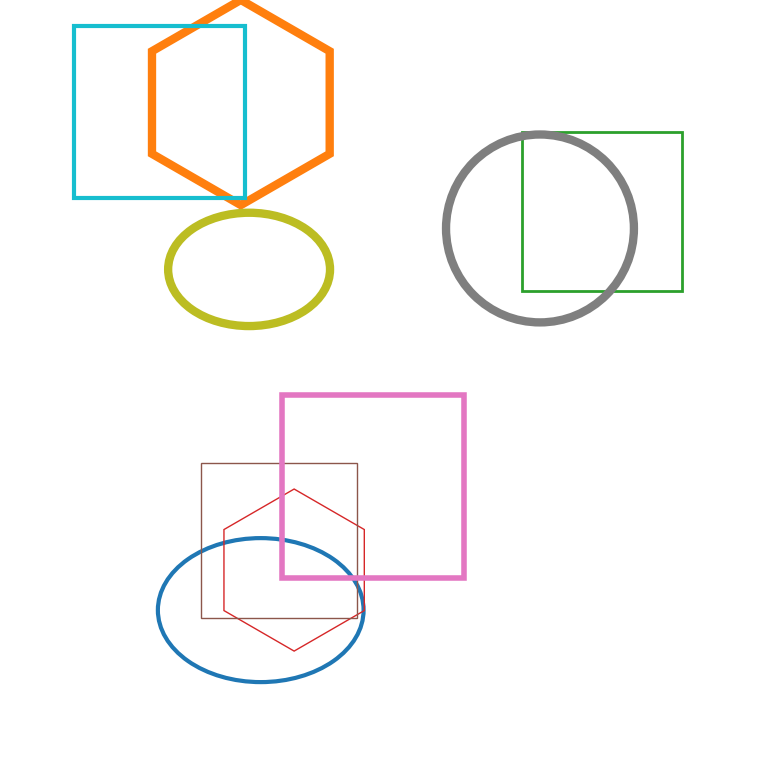[{"shape": "oval", "thickness": 1.5, "radius": 0.67, "center": [0.339, 0.208]}, {"shape": "hexagon", "thickness": 3, "radius": 0.67, "center": [0.313, 0.867]}, {"shape": "square", "thickness": 1, "radius": 0.52, "center": [0.781, 0.725]}, {"shape": "hexagon", "thickness": 0.5, "radius": 0.53, "center": [0.382, 0.26]}, {"shape": "square", "thickness": 0.5, "radius": 0.5, "center": [0.362, 0.298]}, {"shape": "square", "thickness": 2, "radius": 0.59, "center": [0.485, 0.368]}, {"shape": "circle", "thickness": 3, "radius": 0.61, "center": [0.701, 0.703]}, {"shape": "oval", "thickness": 3, "radius": 0.53, "center": [0.323, 0.65]}, {"shape": "square", "thickness": 1.5, "radius": 0.56, "center": [0.207, 0.855]}]